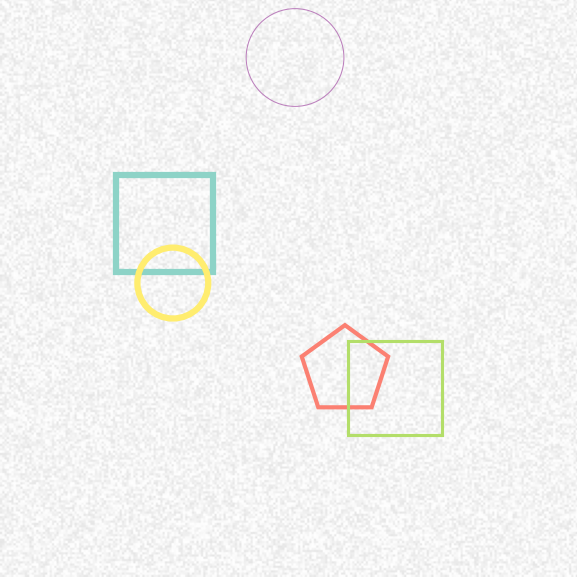[{"shape": "square", "thickness": 3, "radius": 0.42, "center": [0.285, 0.612]}, {"shape": "pentagon", "thickness": 2, "radius": 0.39, "center": [0.597, 0.357]}, {"shape": "square", "thickness": 1.5, "radius": 0.41, "center": [0.684, 0.327]}, {"shape": "circle", "thickness": 0.5, "radius": 0.42, "center": [0.511, 0.9]}, {"shape": "circle", "thickness": 3, "radius": 0.31, "center": [0.299, 0.509]}]